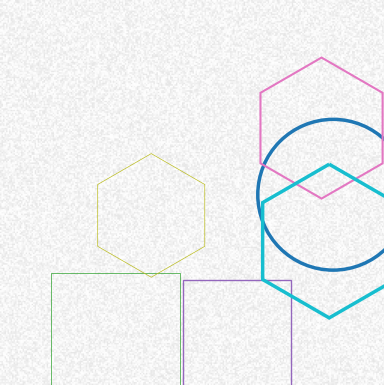[{"shape": "circle", "thickness": 2.5, "radius": 0.98, "center": [0.865, 0.494]}, {"shape": "square", "thickness": 0.5, "radius": 0.83, "center": [0.3, 0.125]}, {"shape": "square", "thickness": 1, "radius": 0.7, "center": [0.616, 0.133]}, {"shape": "hexagon", "thickness": 1.5, "radius": 0.92, "center": [0.835, 0.667]}, {"shape": "hexagon", "thickness": 0.5, "radius": 0.8, "center": [0.393, 0.44]}, {"shape": "hexagon", "thickness": 2.5, "radius": 1.0, "center": [0.855, 0.374]}]